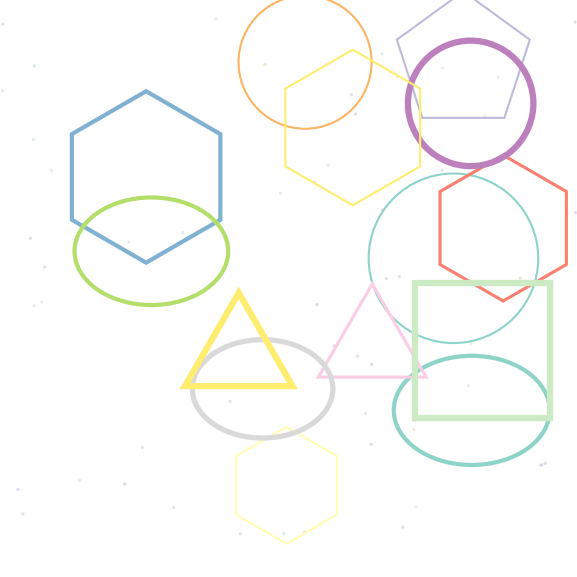[{"shape": "circle", "thickness": 1, "radius": 0.73, "center": [0.785, 0.552]}, {"shape": "oval", "thickness": 2, "radius": 0.68, "center": [0.817, 0.289]}, {"shape": "hexagon", "thickness": 1, "radius": 0.51, "center": [0.496, 0.159]}, {"shape": "pentagon", "thickness": 1, "radius": 0.61, "center": [0.802, 0.893]}, {"shape": "hexagon", "thickness": 1.5, "radius": 0.63, "center": [0.871, 0.604]}, {"shape": "hexagon", "thickness": 2, "radius": 0.74, "center": [0.253, 0.693]}, {"shape": "circle", "thickness": 1, "radius": 0.58, "center": [0.528, 0.891]}, {"shape": "oval", "thickness": 2, "radius": 0.67, "center": [0.262, 0.564]}, {"shape": "triangle", "thickness": 1.5, "radius": 0.54, "center": [0.645, 0.4]}, {"shape": "oval", "thickness": 2.5, "radius": 0.61, "center": [0.455, 0.326]}, {"shape": "circle", "thickness": 3, "radius": 0.54, "center": [0.815, 0.82]}, {"shape": "square", "thickness": 3, "radius": 0.58, "center": [0.836, 0.392]}, {"shape": "hexagon", "thickness": 1, "radius": 0.67, "center": [0.611, 0.778]}, {"shape": "triangle", "thickness": 3, "radius": 0.54, "center": [0.413, 0.384]}]